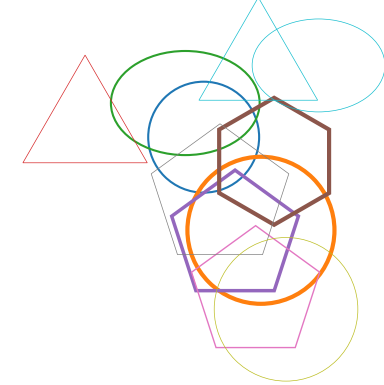[{"shape": "circle", "thickness": 1.5, "radius": 0.72, "center": [0.529, 0.644]}, {"shape": "circle", "thickness": 3, "radius": 0.95, "center": [0.678, 0.402]}, {"shape": "oval", "thickness": 1.5, "radius": 0.97, "center": [0.481, 0.732]}, {"shape": "triangle", "thickness": 0.5, "radius": 0.93, "center": [0.221, 0.67]}, {"shape": "pentagon", "thickness": 2.5, "radius": 0.87, "center": [0.611, 0.385]}, {"shape": "hexagon", "thickness": 3, "radius": 0.82, "center": [0.712, 0.581]}, {"shape": "pentagon", "thickness": 1, "radius": 0.88, "center": [0.664, 0.239]}, {"shape": "pentagon", "thickness": 0.5, "radius": 0.94, "center": [0.571, 0.491]}, {"shape": "circle", "thickness": 0.5, "radius": 0.93, "center": [0.743, 0.197]}, {"shape": "oval", "thickness": 0.5, "radius": 0.86, "center": [0.827, 0.83]}, {"shape": "triangle", "thickness": 0.5, "radius": 0.89, "center": [0.671, 0.829]}]